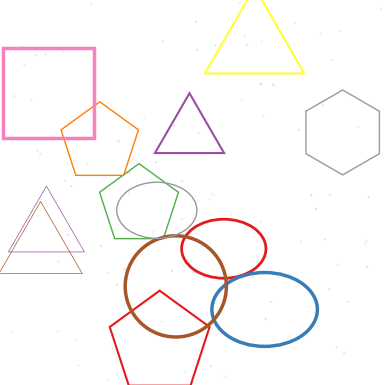[{"shape": "oval", "thickness": 2, "radius": 0.55, "center": [0.581, 0.354]}, {"shape": "pentagon", "thickness": 1.5, "radius": 0.68, "center": [0.415, 0.109]}, {"shape": "oval", "thickness": 2.5, "radius": 0.69, "center": [0.687, 0.196]}, {"shape": "pentagon", "thickness": 1, "radius": 0.54, "center": [0.361, 0.467]}, {"shape": "triangle", "thickness": 1.5, "radius": 0.52, "center": [0.492, 0.654]}, {"shape": "triangle", "thickness": 0.5, "radius": 0.57, "center": [0.12, 0.403]}, {"shape": "pentagon", "thickness": 1, "radius": 0.53, "center": [0.259, 0.63]}, {"shape": "triangle", "thickness": 1.5, "radius": 0.75, "center": [0.661, 0.884]}, {"shape": "circle", "thickness": 2.5, "radius": 0.66, "center": [0.457, 0.256]}, {"shape": "triangle", "thickness": 0.5, "radius": 0.63, "center": [0.105, 0.352]}, {"shape": "square", "thickness": 2.5, "radius": 0.59, "center": [0.126, 0.759]}, {"shape": "oval", "thickness": 1, "radius": 0.52, "center": [0.407, 0.454]}, {"shape": "hexagon", "thickness": 1, "radius": 0.55, "center": [0.89, 0.656]}]